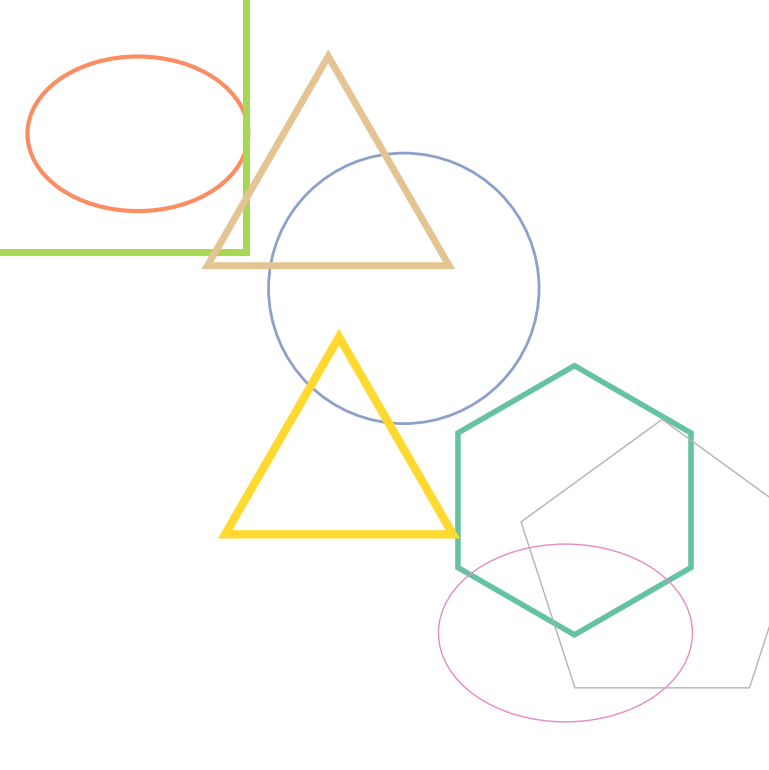[{"shape": "hexagon", "thickness": 2, "radius": 0.87, "center": [0.746, 0.35]}, {"shape": "oval", "thickness": 1.5, "radius": 0.72, "center": [0.179, 0.826]}, {"shape": "circle", "thickness": 1, "radius": 0.88, "center": [0.524, 0.626]}, {"shape": "oval", "thickness": 0.5, "radius": 0.82, "center": [0.734, 0.178]}, {"shape": "square", "thickness": 2.5, "radius": 0.96, "center": [0.128, 0.864]}, {"shape": "triangle", "thickness": 3, "radius": 0.85, "center": [0.44, 0.391]}, {"shape": "triangle", "thickness": 2.5, "radius": 0.91, "center": [0.426, 0.746]}, {"shape": "pentagon", "thickness": 0.5, "radius": 0.96, "center": [0.86, 0.263]}]